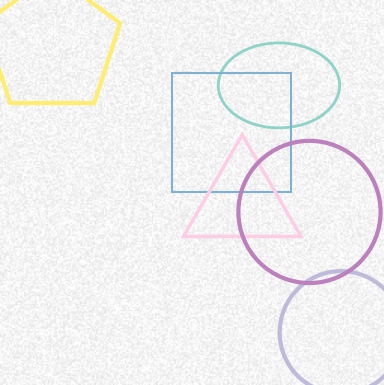[{"shape": "oval", "thickness": 2, "radius": 0.79, "center": [0.724, 0.778]}, {"shape": "circle", "thickness": 3, "radius": 0.8, "center": [0.886, 0.136]}, {"shape": "square", "thickness": 1.5, "radius": 0.77, "center": [0.602, 0.656]}, {"shape": "triangle", "thickness": 2.5, "radius": 0.88, "center": [0.629, 0.474]}, {"shape": "circle", "thickness": 3, "radius": 0.92, "center": [0.804, 0.45]}, {"shape": "pentagon", "thickness": 3, "radius": 0.93, "center": [0.136, 0.882]}]